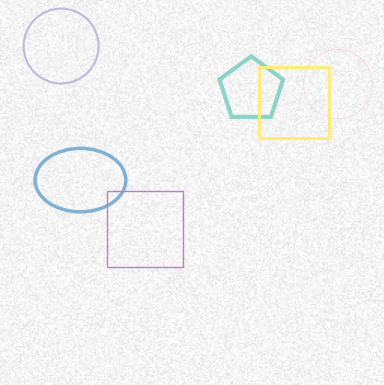[{"shape": "pentagon", "thickness": 3, "radius": 0.43, "center": [0.653, 0.767]}, {"shape": "circle", "thickness": 1.5, "radius": 0.49, "center": [0.159, 0.88]}, {"shape": "oval", "thickness": 2.5, "radius": 0.59, "center": [0.209, 0.532]}, {"shape": "circle", "thickness": 0.5, "radius": 0.45, "center": [0.878, 0.782]}, {"shape": "square", "thickness": 1, "radius": 0.49, "center": [0.376, 0.405]}, {"shape": "square", "thickness": 2, "radius": 0.46, "center": [0.764, 0.734]}]